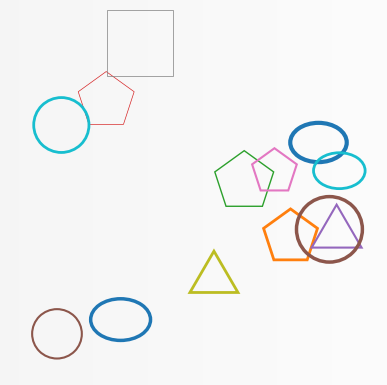[{"shape": "oval", "thickness": 3, "radius": 0.36, "center": [0.822, 0.63]}, {"shape": "oval", "thickness": 2.5, "radius": 0.39, "center": [0.311, 0.17]}, {"shape": "pentagon", "thickness": 2, "radius": 0.37, "center": [0.75, 0.384]}, {"shape": "pentagon", "thickness": 1, "radius": 0.4, "center": [0.63, 0.529]}, {"shape": "pentagon", "thickness": 0.5, "radius": 0.38, "center": [0.274, 0.738]}, {"shape": "triangle", "thickness": 1.5, "radius": 0.37, "center": [0.869, 0.394]}, {"shape": "circle", "thickness": 1.5, "radius": 0.32, "center": [0.147, 0.133]}, {"shape": "circle", "thickness": 2.5, "radius": 0.43, "center": [0.85, 0.404]}, {"shape": "pentagon", "thickness": 1.5, "radius": 0.3, "center": [0.708, 0.554]}, {"shape": "square", "thickness": 0.5, "radius": 0.43, "center": [0.362, 0.888]}, {"shape": "triangle", "thickness": 2, "radius": 0.36, "center": [0.552, 0.276]}, {"shape": "circle", "thickness": 2, "radius": 0.36, "center": [0.158, 0.675]}, {"shape": "oval", "thickness": 2, "radius": 0.33, "center": [0.876, 0.557]}]